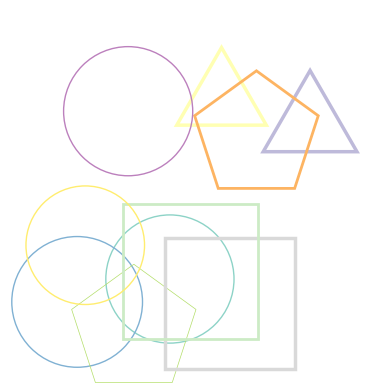[{"shape": "circle", "thickness": 1, "radius": 0.83, "center": [0.441, 0.275]}, {"shape": "triangle", "thickness": 2.5, "radius": 0.67, "center": [0.575, 0.742]}, {"shape": "triangle", "thickness": 2.5, "radius": 0.7, "center": [0.805, 0.676]}, {"shape": "circle", "thickness": 1, "radius": 0.85, "center": [0.2, 0.216]}, {"shape": "pentagon", "thickness": 2, "radius": 0.84, "center": [0.666, 0.647]}, {"shape": "pentagon", "thickness": 0.5, "radius": 0.85, "center": [0.348, 0.144]}, {"shape": "square", "thickness": 2.5, "radius": 0.85, "center": [0.598, 0.211]}, {"shape": "circle", "thickness": 1, "radius": 0.84, "center": [0.333, 0.711]}, {"shape": "square", "thickness": 2, "radius": 0.88, "center": [0.494, 0.294]}, {"shape": "circle", "thickness": 1, "radius": 0.77, "center": [0.221, 0.363]}]